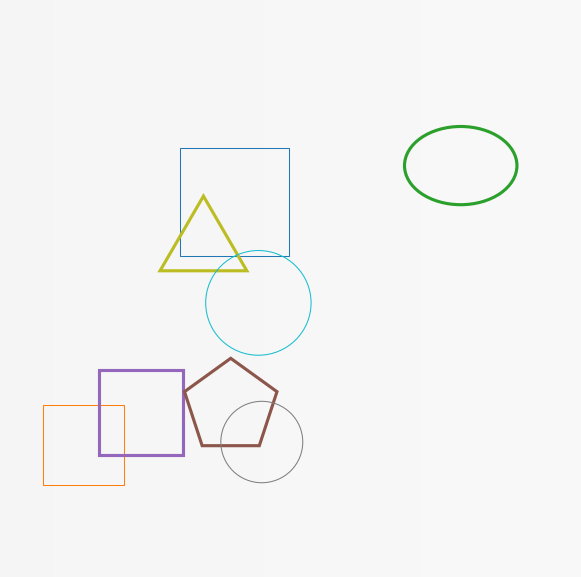[{"shape": "square", "thickness": 0.5, "radius": 0.47, "center": [0.404, 0.649]}, {"shape": "square", "thickness": 0.5, "radius": 0.35, "center": [0.144, 0.229]}, {"shape": "oval", "thickness": 1.5, "radius": 0.48, "center": [0.793, 0.712]}, {"shape": "square", "thickness": 1.5, "radius": 0.36, "center": [0.242, 0.285]}, {"shape": "pentagon", "thickness": 1.5, "radius": 0.42, "center": [0.397, 0.295]}, {"shape": "circle", "thickness": 0.5, "radius": 0.35, "center": [0.45, 0.234]}, {"shape": "triangle", "thickness": 1.5, "radius": 0.43, "center": [0.35, 0.573]}, {"shape": "circle", "thickness": 0.5, "radius": 0.45, "center": [0.445, 0.475]}]